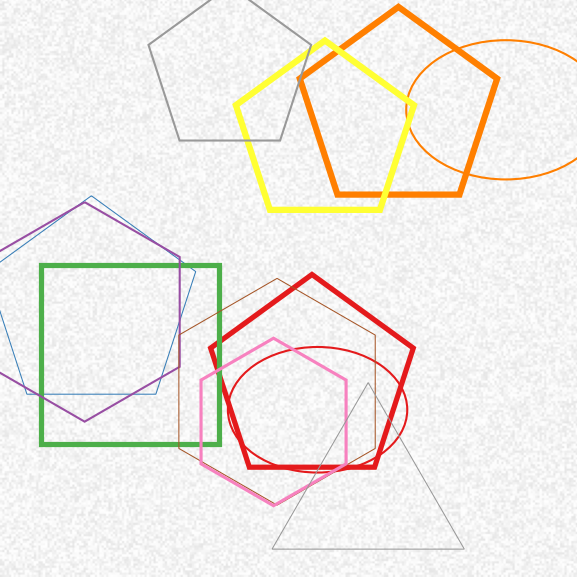[{"shape": "oval", "thickness": 1, "radius": 0.78, "center": [0.55, 0.29]}, {"shape": "pentagon", "thickness": 2.5, "radius": 0.92, "center": [0.54, 0.339]}, {"shape": "pentagon", "thickness": 0.5, "radius": 0.95, "center": [0.158, 0.47]}, {"shape": "square", "thickness": 2.5, "radius": 0.77, "center": [0.225, 0.386]}, {"shape": "hexagon", "thickness": 1, "radius": 0.95, "center": [0.147, 0.459]}, {"shape": "oval", "thickness": 1, "radius": 0.86, "center": [0.876, 0.809]}, {"shape": "pentagon", "thickness": 3, "radius": 0.9, "center": [0.69, 0.808]}, {"shape": "pentagon", "thickness": 3, "radius": 0.81, "center": [0.563, 0.767]}, {"shape": "hexagon", "thickness": 0.5, "radius": 0.98, "center": [0.48, 0.321]}, {"shape": "hexagon", "thickness": 1.5, "radius": 0.73, "center": [0.474, 0.268]}, {"shape": "triangle", "thickness": 0.5, "radius": 0.96, "center": [0.638, 0.144]}, {"shape": "pentagon", "thickness": 1, "radius": 0.74, "center": [0.398, 0.876]}]